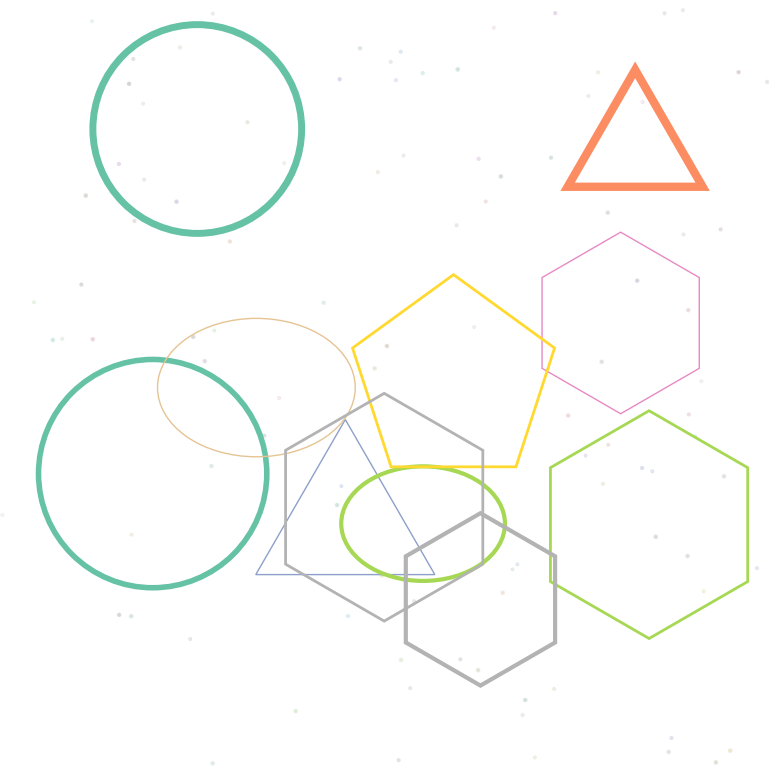[{"shape": "circle", "thickness": 2, "radius": 0.74, "center": [0.198, 0.385]}, {"shape": "circle", "thickness": 2.5, "radius": 0.68, "center": [0.256, 0.832]}, {"shape": "triangle", "thickness": 3, "radius": 0.51, "center": [0.825, 0.808]}, {"shape": "triangle", "thickness": 0.5, "radius": 0.67, "center": [0.448, 0.321]}, {"shape": "hexagon", "thickness": 0.5, "radius": 0.59, "center": [0.806, 0.581]}, {"shape": "hexagon", "thickness": 1, "radius": 0.74, "center": [0.843, 0.319]}, {"shape": "oval", "thickness": 1.5, "radius": 0.53, "center": [0.549, 0.32]}, {"shape": "pentagon", "thickness": 1, "radius": 0.69, "center": [0.589, 0.505]}, {"shape": "oval", "thickness": 0.5, "radius": 0.64, "center": [0.333, 0.497]}, {"shape": "hexagon", "thickness": 1.5, "radius": 0.56, "center": [0.624, 0.222]}, {"shape": "hexagon", "thickness": 1, "radius": 0.74, "center": [0.499, 0.341]}]